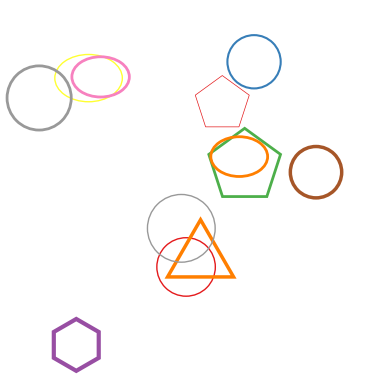[{"shape": "circle", "thickness": 1, "radius": 0.38, "center": [0.483, 0.307]}, {"shape": "pentagon", "thickness": 0.5, "radius": 0.37, "center": [0.577, 0.73]}, {"shape": "circle", "thickness": 1.5, "radius": 0.35, "center": [0.66, 0.84]}, {"shape": "pentagon", "thickness": 2, "radius": 0.49, "center": [0.635, 0.569]}, {"shape": "hexagon", "thickness": 3, "radius": 0.34, "center": [0.198, 0.104]}, {"shape": "triangle", "thickness": 2.5, "radius": 0.49, "center": [0.521, 0.33]}, {"shape": "oval", "thickness": 2, "radius": 0.37, "center": [0.621, 0.593]}, {"shape": "oval", "thickness": 1, "radius": 0.44, "center": [0.23, 0.797]}, {"shape": "circle", "thickness": 2.5, "radius": 0.33, "center": [0.821, 0.553]}, {"shape": "oval", "thickness": 2, "radius": 0.37, "center": [0.261, 0.8]}, {"shape": "circle", "thickness": 2, "radius": 0.42, "center": [0.102, 0.746]}, {"shape": "circle", "thickness": 1, "radius": 0.44, "center": [0.471, 0.407]}]